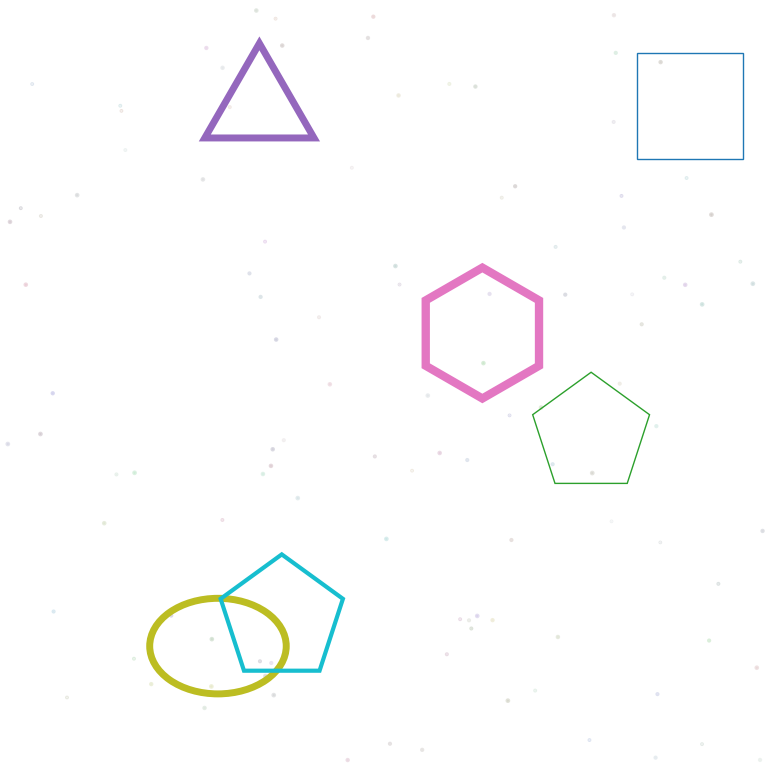[{"shape": "square", "thickness": 0.5, "radius": 0.34, "center": [0.896, 0.862]}, {"shape": "pentagon", "thickness": 0.5, "radius": 0.4, "center": [0.768, 0.437]}, {"shape": "triangle", "thickness": 2.5, "radius": 0.41, "center": [0.337, 0.862]}, {"shape": "hexagon", "thickness": 3, "radius": 0.42, "center": [0.626, 0.567]}, {"shape": "oval", "thickness": 2.5, "radius": 0.44, "center": [0.283, 0.161]}, {"shape": "pentagon", "thickness": 1.5, "radius": 0.42, "center": [0.366, 0.197]}]